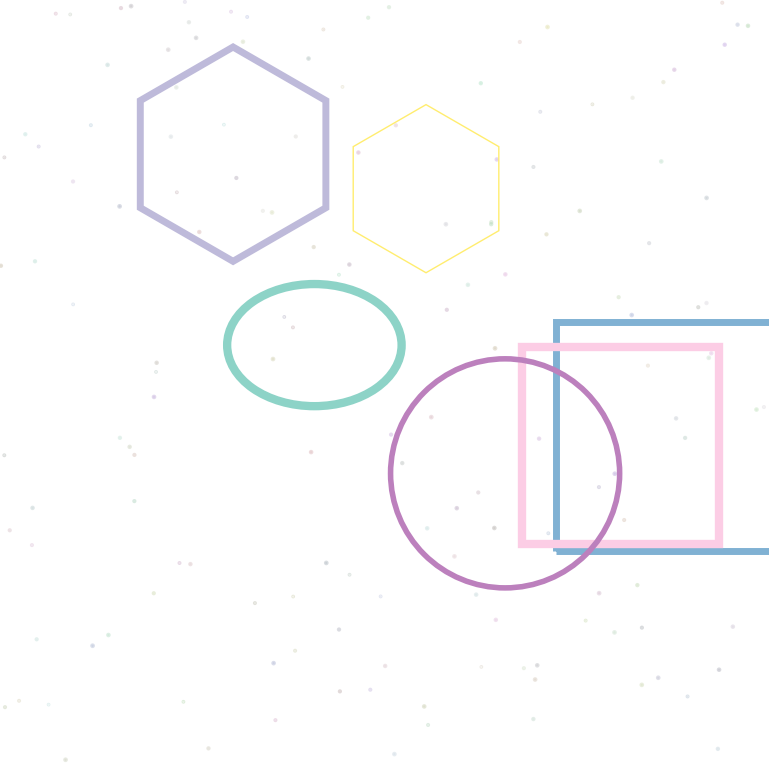[{"shape": "oval", "thickness": 3, "radius": 0.57, "center": [0.408, 0.552]}, {"shape": "hexagon", "thickness": 2.5, "radius": 0.7, "center": [0.303, 0.8]}, {"shape": "square", "thickness": 2.5, "radius": 0.74, "center": [0.871, 0.433]}, {"shape": "square", "thickness": 3, "radius": 0.64, "center": [0.806, 0.422]}, {"shape": "circle", "thickness": 2, "radius": 0.74, "center": [0.656, 0.385]}, {"shape": "hexagon", "thickness": 0.5, "radius": 0.55, "center": [0.553, 0.755]}]